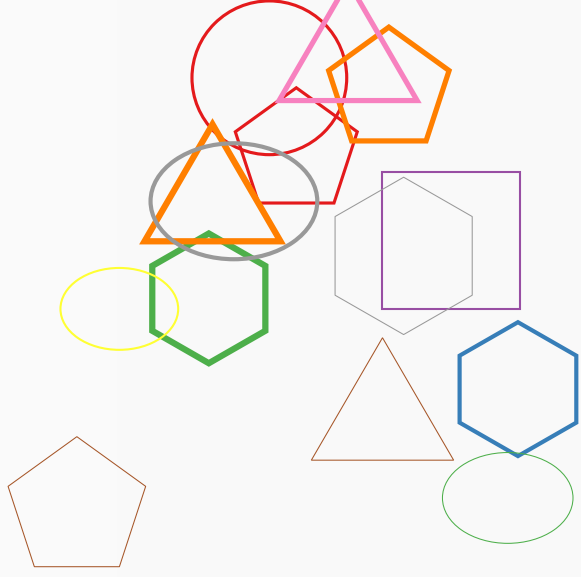[{"shape": "pentagon", "thickness": 1.5, "radius": 0.55, "center": [0.51, 0.737]}, {"shape": "circle", "thickness": 1.5, "radius": 0.67, "center": [0.463, 0.864]}, {"shape": "hexagon", "thickness": 2, "radius": 0.58, "center": [0.891, 0.325]}, {"shape": "hexagon", "thickness": 3, "radius": 0.56, "center": [0.359, 0.483]}, {"shape": "oval", "thickness": 0.5, "radius": 0.56, "center": [0.874, 0.137]}, {"shape": "square", "thickness": 1, "radius": 0.59, "center": [0.775, 0.583]}, {"shape": "pentagon", "thickness": 2.5, "radius": 0.54, "center": [0.669, 0.843]}, {"shape": "triangle", "thickness": 3, "radius": 0.68, "center": [0.366, 0.649]}, {"shape": "oval", "thickness": 1, "radius": 0.51, "center": [0.205, 0.464]}, {"shape": "triangle", "thickness": 0.5, "radius": 0.71, "center": [0.658, 0.273]}, {"shape": "pentagon", "thickness": 0.5, "radius": 0.62, "center": [0.132, 0.119]}, {"shape": "triangle", "thickness": 2.5, "radius": 0.69, "center": [0.599, 0.894]}, {"shape": "oval", "thickness": 2, "radius": 0.72, "center": [0.402, 0.651]}, {"shape": "hexagon", "thickness": 0.5, "radius": 0.68, "center": [0.694, 0.556]}]